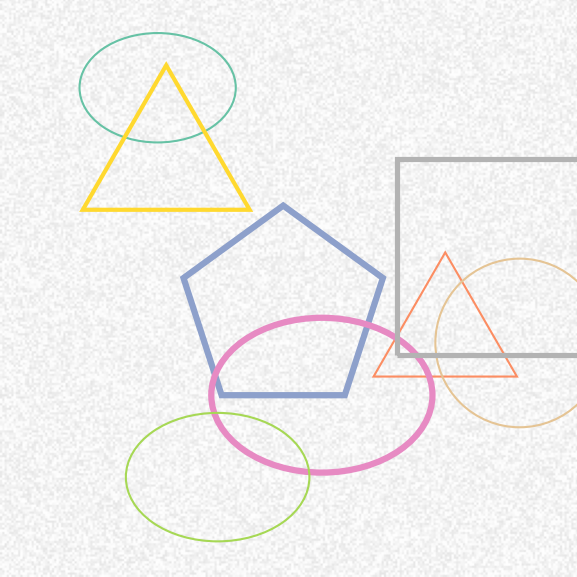[{"shape": "oval", "thickness": 1, "radius": 0.68, "center": [0.273, 0.847]}, {"shape": "triangle", "thickness": 1, "radius": 0.72, "center": [0.771, 0.419]}, {"shape": "pentagon", "thickness": 3, "radius": 0.91, "center": [0.49, 0.462]}, {"shape": "oval", "thickness": 3, "radius": 0.96, "center": [0.557, 0.315]}, {"shape": "oval", "thickness": 1, "radius": 0.79, "center": [0.377, 0.173]}, {"shape": "triangle", "thickness": 2, "radius": 0.83, "center": [0.288, 0.719]}, {"shape": "circle", "thickness": 1, "radius": 0.73, "center": [0.9, 0.405]}, {"shape": "square", "thickness": 2.5, "radius": 0.85, "center": [0.857, 0.554]}]